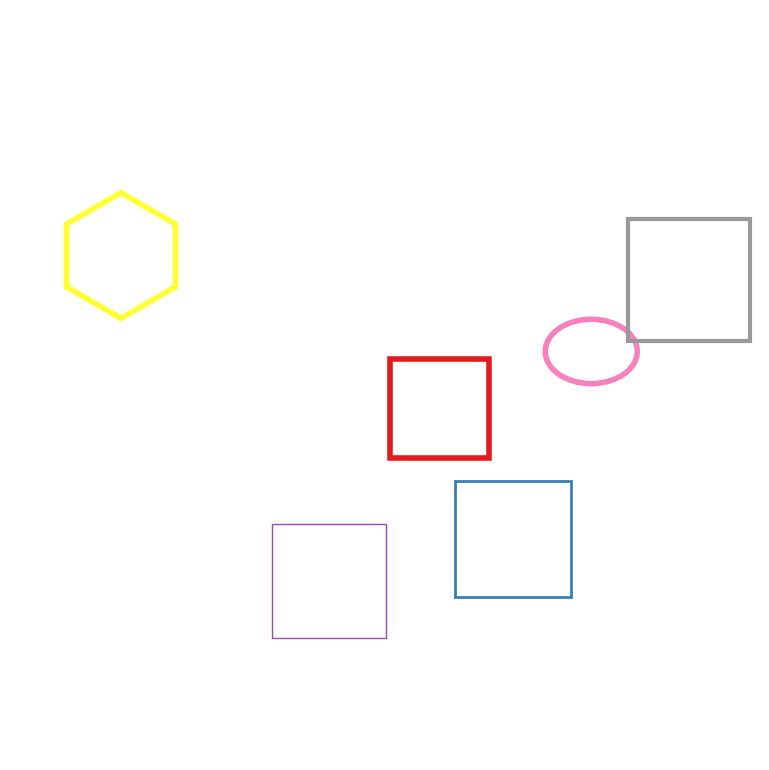[{"shape": "square", "thickness": 2, "radius": 0.32, "center": [0.571, 0.469]}, {"shape": "square", "thickness": 1, "radius": 0.38, "center": [0.666, 0.301]}, {"shape": "square", "thickness": 0.5, "radius": 0.37, "center": [0.427, 0.245]}, {"shape": "hexagon", "thickness": 2, "radius": 0.41, "center": [0.157, 0.668]}, {"shape": "oval", "thickness": 2, "radius": 0.3, "center": [0.768, 0.544]}, {"shape": "square", "thickness": 1.5, "radius": 0.4, "center": [0.894, 0.636]}]